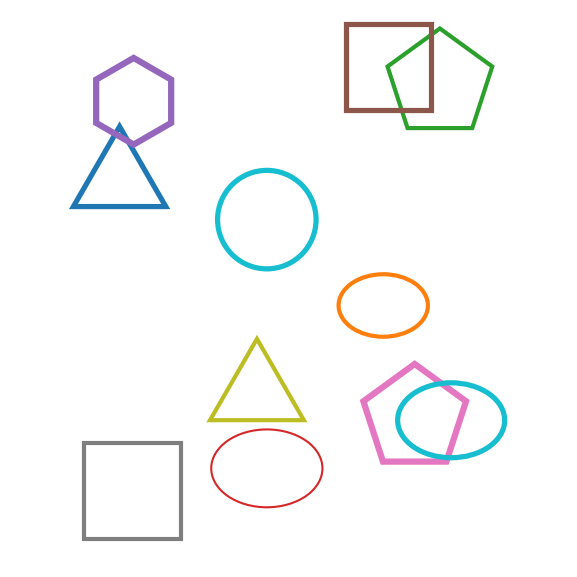[{"shape": "triangle", "thickness": 2.5, "radius": 0.46, "center": [0.207, 0.688]}, {"shape": "oval", "thickness": 2, "radius": 0.39, "center": [0.664, 0.47]}, {"shape": "pentagon", "thickness": 2, "radius": 0.48, "center": [0.762, 0.854]}, {"shape": "oval", "thickness": 1, "radius": 0.48, "center": [0.462, 0.188]}, {"shape": "hexagon", "thickness": 3, "radius": 0.37, "center": [0.231, 0.824]}, {"shape": "square", "thickness": 2.5, "radius": 0.37, "center": [0.672, 0.883]}, {"shape": "pentagon", "thickness": 3, "radius": 0.47, "center": [0.718, 0.275]}, {"shape": "square", "thickness": 2, "radius": 0.42, "center": [0.23, 0.149]}, {"shape": "triangle", "thickness": 2, "radius": 0.47, "center": [0.445, 0.318]}, {"shape": "oval", "thickness": 2.5, "radius": 0.46, "center": [0.781, 0.271]}, {"shape": "circle", "thickness": 2.5, "radius": 0.43, "center": [0.462, 0.619]}]